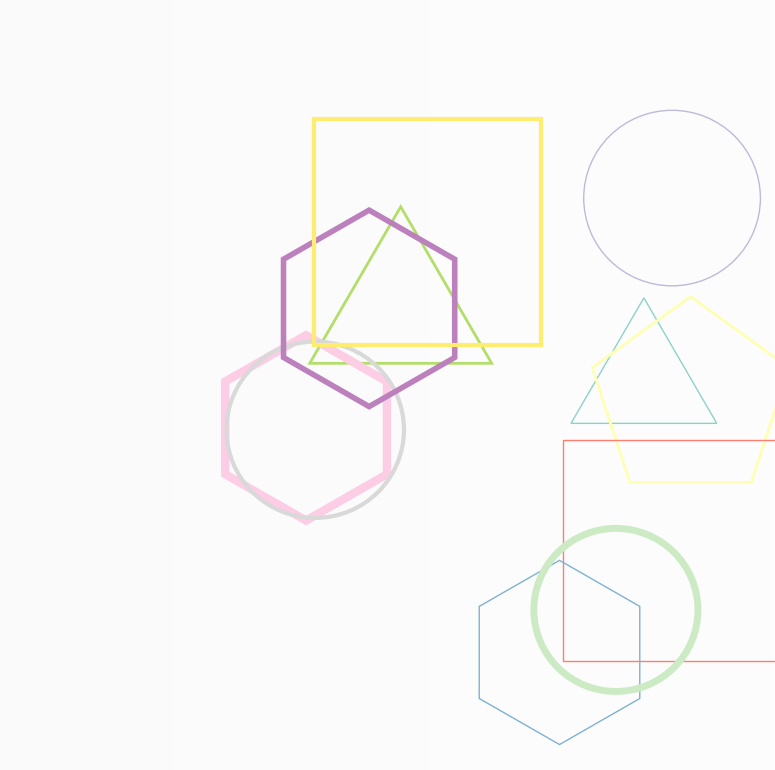[{"shape": "triangle", "thickness": 0.5, "radius": 0.54, "center": [0.831, 0.504]}, {"shape": "pentagon", "thickness": 1, "radius": 0.67, "center": [0.891, 0.481]}, {"shape": "circle", "thickness": 0.5, "radius": 0.57, "center": [0.867, 0.743]}, {"shape": "square", "thickness": 0.5, "radius": 0.72, "center": [0.87, 0.285]}, {"shape": "hexagon", "thickness": 0.5, "radius": 0.6, "center": [0.722, 0.153]}, {"shape": "triangle", "thickness": 1, "radius": 0.68, "center": [0.517, 0.596]}, {"shape": "hexagon", "thickness": 3, "radius": 0.6, "center": [0.395, 0.444]}, {"shape": "circle", "thickness": 1.5, "radius": 0.57, "center": [0.407, 0.442]}, {"shape": "hexagon", "thickness": 2, "radius": 0.64, "center": [0.476, 0.6]}, {"shape": "circle", "thickness": 2.5, "radius": 0.53, "center": [0.795, 0.208]}, {"shape": "square", "thickness": 1.5, "radius": 0.73, "center": [0.552, 0.699]}]